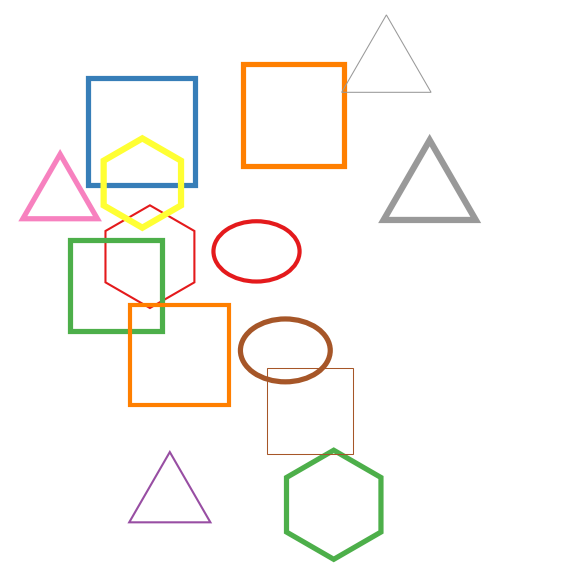[{"shape": "oval", "thickness": 2, "radius": 0.37, "center": [0.444, 0.564]}, {"shape": "hexagon", "thickness": 1, "radius": 0.44, "center": [0.26, 0.555]}, {"shape": "square", "thickness": 2.5, "radius": 0.46, "center": [0.245, 0.771]}, {"shape": "hexagon", "thickness": 2.5, "radius": 0.47, "center": [0.578, 0.125]}, {"shape": "square", "thickness": 2.5, "radius": 0.4, "center": [0.201, 0.505]}, {"shape": "triangle", "thickness": 1, "radius": 0.41, "center": [0.294, 0.135]}, {"shape": "square", "thickness": 2, "radius": 0.43, "center": [0.311, 0.384]}, {"shape": "square", "thickness": 2.5, "radius": 0.44, "center": [0.509, 0.8]}, {"shape": "hexagon", "thickness": 3, "radius": 0.39, "center": [0.246, 0.682]}, {"shape": "square", "thickness": 0.5, "radius": 0.37, "center": [0.537, 0.287]}, {"shape": "oval", "thickness": 2.5, "radius": 0.39, "center": [0.494, 0.392]}, {"shape": "triangle", "thickness": 2.5, "radius": 0.37, "center": [0.104, 0.658]}, {"shape": "triangle", "thickness": 3, "radius": 0.46, "center": [0.744, 0.664]}, {"shape": "triangle", "thickness": 0.5, "radius": 0.45, "center": [0.669, 0.884]}]